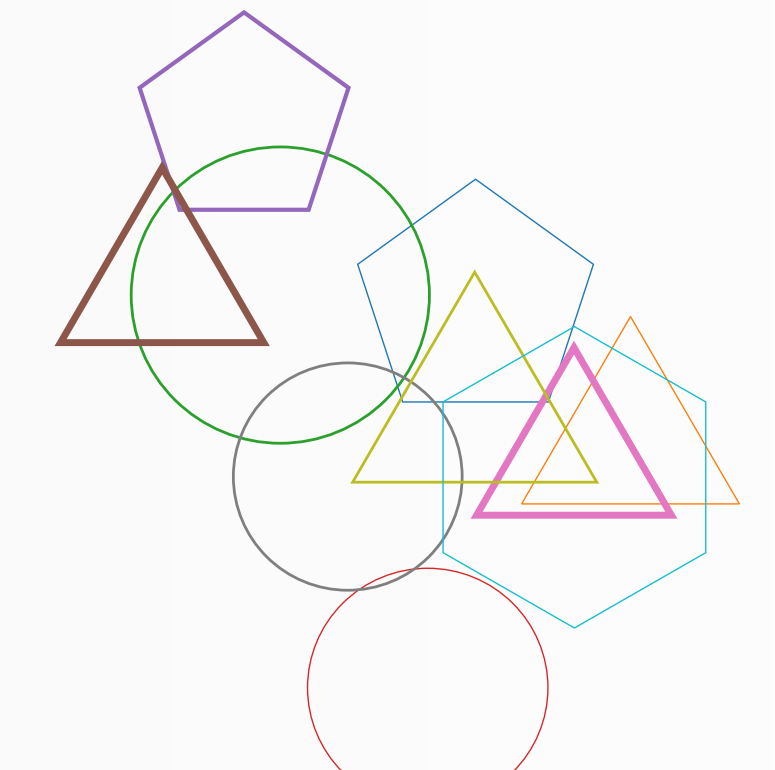[{"shape": "pentagon", "thickness": 0.5, "radius": 0.8, "center": [0.614, 0.607]}, {"shape": "triangle", "thickness": 0.5, "radius": 0.81, "center": [0.814, 0.427]}, {"shape": "circle", "thickness": 1, "radius": 0.96, "center": [0.362, 0.617]}, {"shape": "circle", "thickness": 0.5, "radius": 0.78, "center": [0.552, 0.107]}, {"shape": "pentagon", "thickness": 1.5, "radius": 0.71, "center": [0.315, 0.842]}, {"shape": "triangle", "thickness": 2.5, "radius": 0.76, "center": [0.209, 0.631]}, {"shape": "triangle", "thickness": 2.5, "radius": 0.73, "center": [0.741, 0.403]}, {"shape": "circle", "thickness": 1, "radius": 0.74, "center": [0.449, 0.381]}, {"shape": "triangle", "thickness": 1, "radius": 0.91, "center": [0.613, 0.465]}, {"shape": "hexagon", "thickness": 0.5, "radius": 0.98, "center": [0.741, 0.38]}]